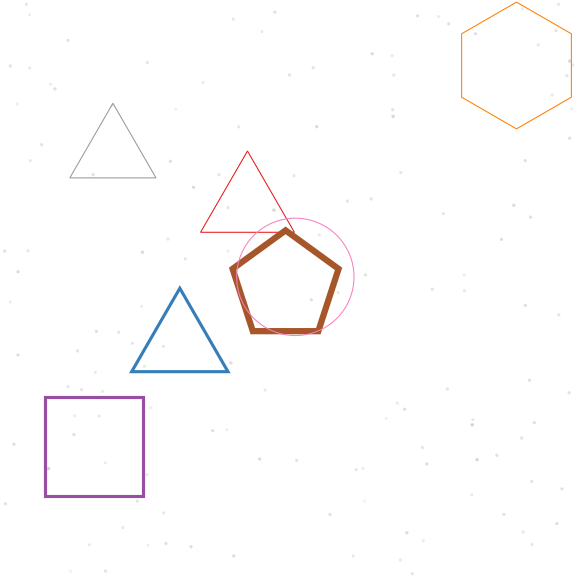[{"shape": "triangle", "thickness": 0.5, "radius": 0.47, "center": [0.429, 0.644]}, {"shape": "triangle", "thickness": 1.5, "radius": 0.48, "center": [0.311, 0.404]}, {"shape": "square", "thickness": 1.5, "radius": 0.43, "center": [0.163, 0.226]}, {"shape": "hexagon", "thickness": 0.5, "radius": 0.55, "center": [0.894, 0.886]}, {"shape": "pentagon", "thickness": 3, "radius": 0.48, "center": [0.494, 0.504]}, {"shape": "circle", "thickness": 0.5, "radius": 0.51, "center": [0.511, 0.52]}, {"shape": "triangle", "thickness": 0.5, "radius": 0.43, "center": [0.196, 0.734]}]